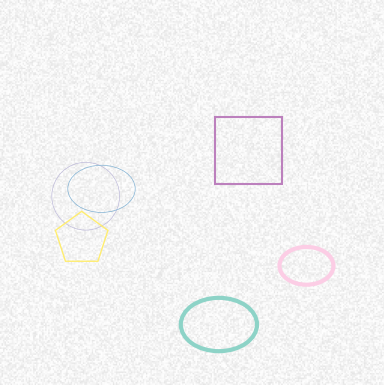[{"shape": "oval", "thickness": 3, "radius": 0.5, "center": [0.569, 0.157]}, {"shape": "circle", "thickness": 0.5, "radius": 0.44, "center": [0.223, 0.49]}, {"shape": "oval", "thickness": 0.5, "radius": 0.44, "center": [0.264, 0.51]}, {"shape": "oval", "thickness": 3, "radius": 0.35, "center": [0.796, 0.31]}, {"shape": "square", "thickness": 1.5, "radius": 0.44, "center": [0.646, 0.609]}, {"shape": "pentagon", "thickness": 1, "radius": 0.36, "center": [0.212, 0.379]}]